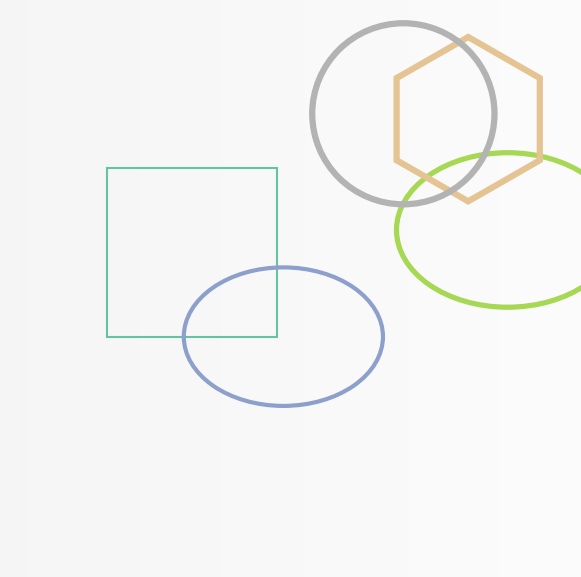[{"shape": "square", "thickness": 1, "radius": 0.73, "center": [0.33, 0.563]}, {"shape": "oval", "thickness": 2, "radius": 0.86, "center": [0.488, 0.416]}, {"shape": "oval", "thickness": 2.5, "radius": 0.96, "center": [0.873, 0.601]}, {"shape": "hexagon", "thickness": 3, "radius": 0.71, "center": [0.806, 0.793]}, {"shape": "circle", "thickness": 3, "radius": 0.78, "center": [0.694, 0.802]}]